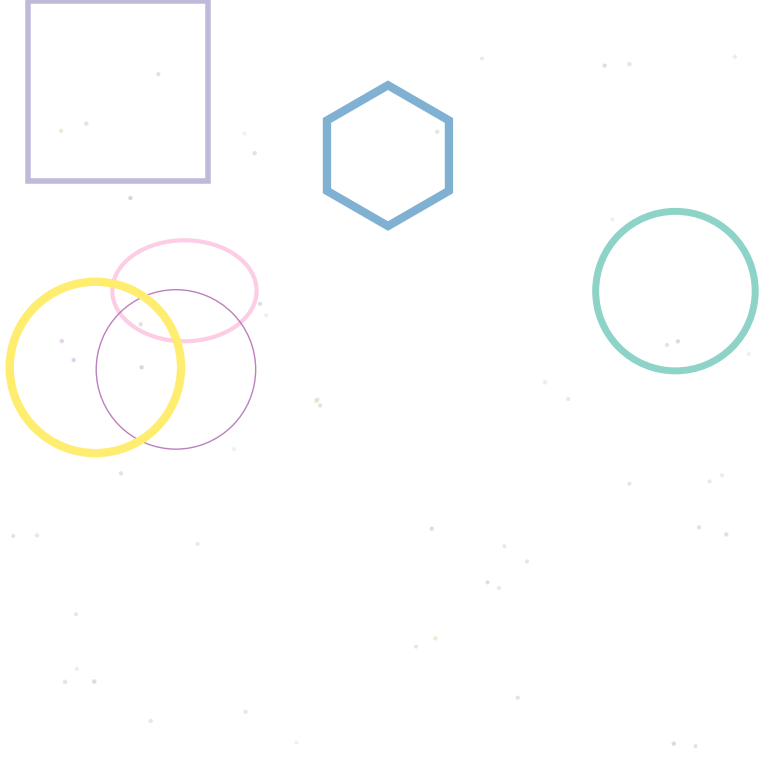[{"shape": "circle", "thickness": 2.5, "radius": 0.52, "center": [0.877, 0.622]}, {"shape": "square", "thickness": 2, "radius": 0.59, "center": [0.153, 0.882]}, {"shape": "hexagon", "thickness": 3, "radius": 0.46, "center": [0.504, 0.798]}, {"shape": "oval", "thickness": 1.5, "radius": 0.47, "center": [0.24, 0.622]}, {"shape": "circle", "thickness": 0.5, "radius": 0.52, "center": [0.228, 0.52]}, {"shape": "circle", "thickness": 3, "radius": 0.56, "center": [0.124, 0.523]}]